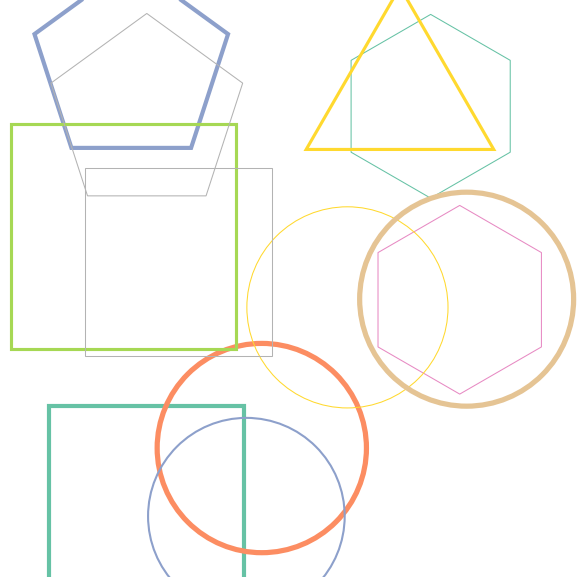[{"shape": "hexagon", "thickness": 0.5, "radius": 0.8, "center": [0.746, 0.815]}, {"shape": "square", "thickness": 2, "radius": 0.84, "center": [0.254, 0.128]}, {"shape": "circle", "thickness": 2.5, "radius": 0.91, "center": [0.453, 0.223]}, {"shape": "pentagon", "thickness": 2, "radius": 0.88, "center": [0.227, 0.886]}, {"shape": "circle", "thickness": 1, "radius": 0.85, "center": [0.427, 0.105]}, {"shape": "hexagon", "thickness": 0.5, "radius": 0.82, "center": [0.796, 0.48]}, {"shape": "square", "thickness": 1.5, "radius": 0.97, "center": [0.214, 0.589]}, {"shape": "triangle", "thickness": 1.5, "radius": 0.94, "center": [0.693, 0.834]}, {"shape": "circle", "thickness": 0.5, "radius": 0.87, "center": [0.602, 0.467]}, {"shape": "circle", "thickness": 2.5, "radius": 0.93, "center": [0.808, 0.481]}, {"shape": "pentagon", "thickness": 0.5, "radius": 0.87, "center": [0.254, 0.801]}, {"shape": "square", "thickness": 0.5, "radius": 0.81, "center": [0.309, 0.545]}]